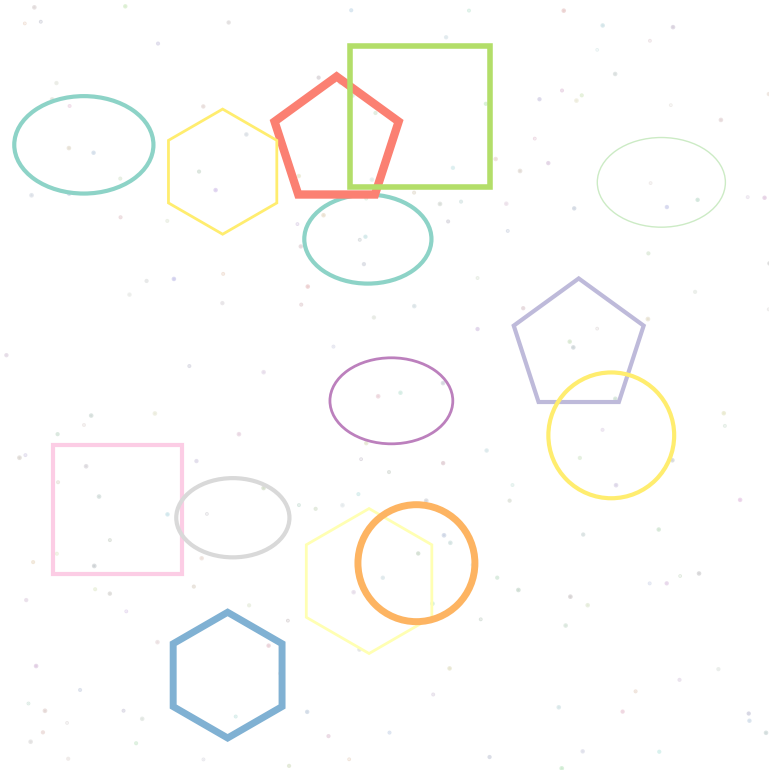[{"shape": "oval", "thickness": 1.5, "radius": 0.45, "center": [0.109, 0.812]}, {"shape": "oval", "thickness": 1.5, "radius": 0.41, "center": [0.478, 0.689]}, {"shape": "hexagon", "thickness": 1, "radius": 0.47, "center": [0.479, 0.245]}, {"shape": "pentagon", "thickness": 1.5, "radius": 0.44, "center": [0.752, 0.55]}, {"shape": "pentagon", "thickness": 3, "radius": 0.42, "center": [0.437, 0.816]}, {"shape": "hexagon", "thickness": 2.5, "radius": 0.41, "center": [0.296, 0.123]}, {"shape": "circle", "thickness": 2.5, "radius": 0.38, "center": [0.541, 0.269]}, {"shape": "square", "thickness": 2, "radius": 0.46, "center": [0.546, 0.849]}, {"shape": "square", "thickness": 1.5, "radius": 0.42, "center": [0.153, 0.338]}, {"shape": "oval", "thickness": 1.5, "radius": 0.37, "center": [0.302, 0.328]}, {"shape": "oval", "thickness": 1, "radius": 0.4, "center": [0.508, 0.479]}, {"shape": "oval", "thickness": 0.5, "radius": 0.42, "center": [0.859, 0.763]}, {"shape": "hexagon", "thickness": 1, "radius": 0.41, "center": [0.289, 0.777]}, {"shape": "circle", "thickness": 1.5, "radius": 0.41, "center": [0.794, 0.435]}]